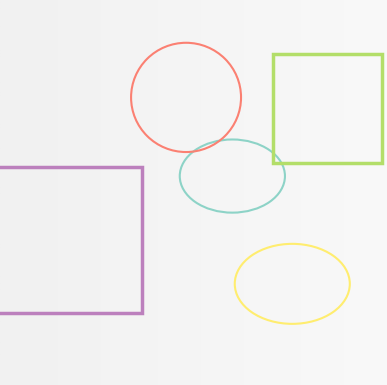[{"shape": "oval", "thickness": 1.5, "radius": 0.68, "center": [0.6, 0.543]}, {"shape": "circle", "thickness": 1.5, "radius": 0.71, "center": [0.48, 0.747]}, {"shape": "square", "thickness": 2.5, "radius": 0.71, "center": [0.846, 0.718]}, {"shape": "square", "thickness": 2.5, "radius": 0.95, "center": [0.177, 0.376]}, {"shape": "oval", "thickness": 1.5, "radius": 0.74, "center": [0.754, 0.263]}]